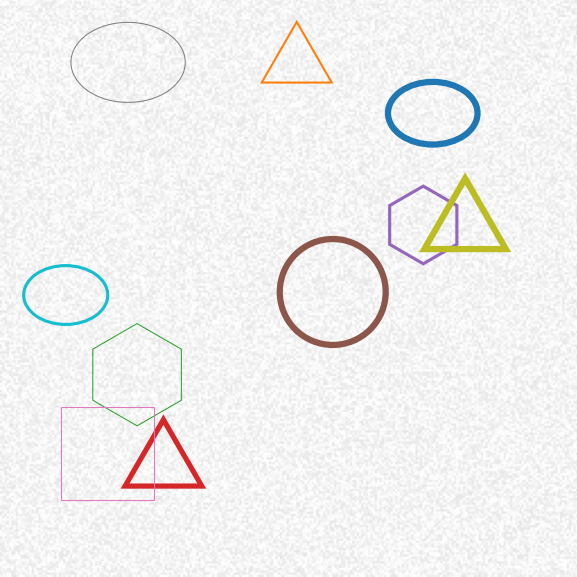[{"shape": "oval", "thickness": 3, "radius": 0.39, "center": [0.749, 0.803]}, {"shape": "triangle", "thickness": 1, "radius": 0.35, "center": [0.514, 0.891]}, {"shape": "hexagon", "thickness": 0.5, "radius": 0.44, "center": [0.237, 0.35]}, {"shape": "triangle", "thickness": 2.5, "radius": 0.38, "center": [0.283, 0.196]}, {"shape": "hexagon", "thickness": 1.5, "radius": 0.34, "center": [0.733, 0.61]}, {"shape": "circle", "thickness": 3, "radius": 0.46, "center": [0.576, 0.494]}, {"shape": "square", "thickness": 0.5, "radius": 0.4, "center": [0.186, 0.214]}, {"shape": "oval", "thickness": 0.5, "radius": 0.5, "center": [0.222, 0.891]}, {"shape": "triangle", "thickness": 3, "radius": 0.41, "center": [0.805, 0.609]}, {"shape": "oval", "thickness": 1.5, "radius": 0.36, "center": [0.114, 0.488]}]